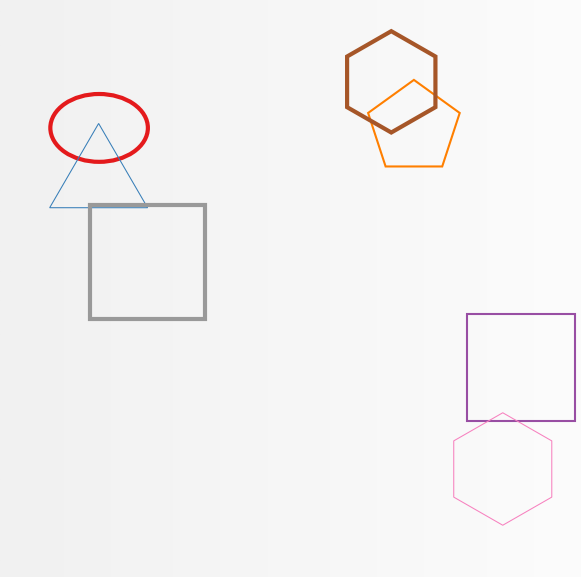[{"shape": "oval", "thickness": 2, "radius": 0.42, "center": [0.171, 0.778]}, {"shape": "triangle", "thickness": 0.5, "radius": 0.49, "center": [0.17, 0.688]}, {"shape": "square", "thickness": 1, "radius": 0.46, "center": [0.896, 0.363]}, {"shape": "pentagon", "thickness": 1, "radius": 0.41, "center": [0.712, 0.778]}, {"shape": "hexagon", "thickness": 2, "radius": 0.44, "center": [0.673, 0.857]}, {"shape": "hexagon", "thickness": 0.5, "radius": 0.49, "center": [0.865, 0.187]}, {"shape": "square", "thickness": 2, "radius": 0.5, "center": [0.254, 0.546]}]